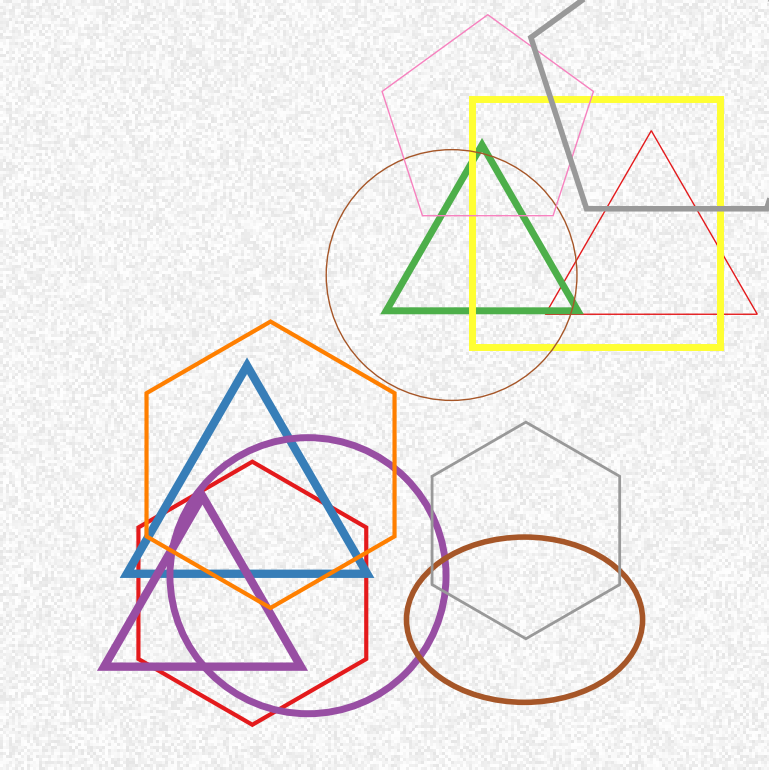[{"shape": "triangle", "thickness": 0.5, "radius": 0.79, "center": [0.846, 0.671]}, {"shape": "hexagon", "thickness": 1.5, "radius": 0.85, "center": [0.328, 0.23]}, {"shape": "triangle", "thickness": 3, "radius": 0.9, "center": [0.321, 0.345]}, {"shape": "triangle", "thickness": 2.5, "radius": 0.72, "center": [0.626, 0.668]}, {"shape": "circle", "thickness": 2.5, "radius": 0.9, "center": [0.4, 0.252]}, {"shape": "triangle", "thickness": 3, "radius": 0.74, "center": [0.263, 0.208]}, {"shape": "hexagon", "thickness": 1.5, "radius": 0.93, "center": [0.351, 0.396]}, {"shape": "square", "thickness": 2.5, "radius": 0.81, "center": [0.774, 0.711]}, {"shape": "oval", "thickness": 2, "radius": 0.77, "center": [0.681, 0.195]}, {"shape": "circle", "thickness": 0.5, "radius": 0.81, "center": [0.586, 0.643]}, {"shape": "pentagon", "thickness": 0.5, "radius": 0.72, "center": [0.633, 0.837]}, {"shape": "pentagon", "thickness": 2, "radius": 0.99, "center": [0.879, 0.89]}, {"shape": "hexagon", "thickness": 1, "radius": 0.7, "center": [0.683, 0.311]}]